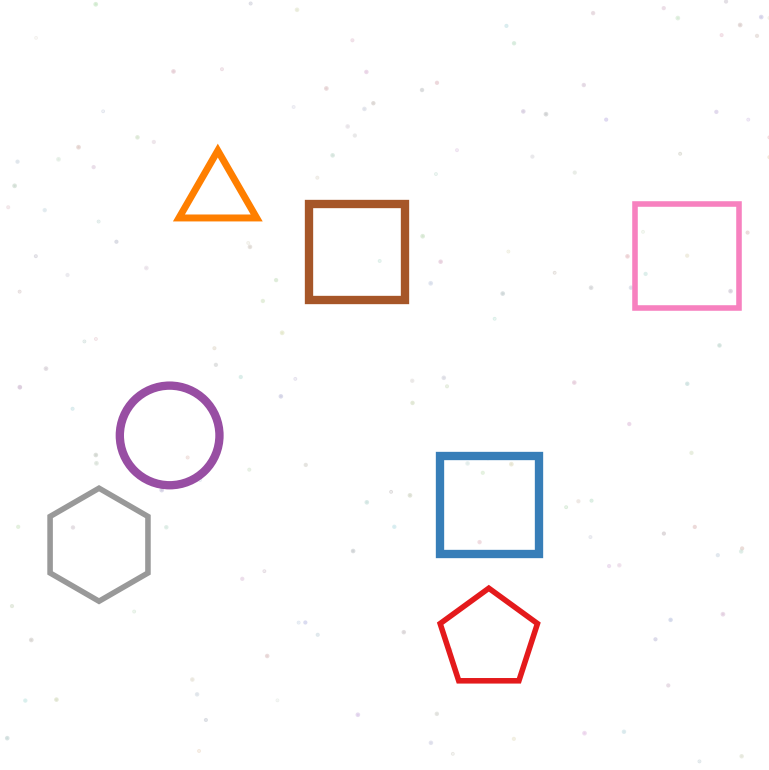[{"shape": "pentagon", "thickness": 2, "radius": 0.33, "center": [0.635, 0.17]}, {"shape": "square", "thickness": 3, "radius": 0.32, "center": [0.636, 0.344]}, {"shape": "circle", "thickness": 3, "radius": 0.32, "center": [0.22, 0.435]}, {"shape": "triangle", "thickness": 2.5, "radius": 0.29, "center": [0.283, 0.746]}, {"shape": "square", "thickness": 3, "radius": 0.31, "center": [0.463, 0.673]}, {"shape": "square", "thickness": 2, "radius": 0.34, "center": [0.892, 0.668]}, {"shape": "hexagon", "thickness": 2, "radius": 0.37, "center": [0.129, 0.293]}]